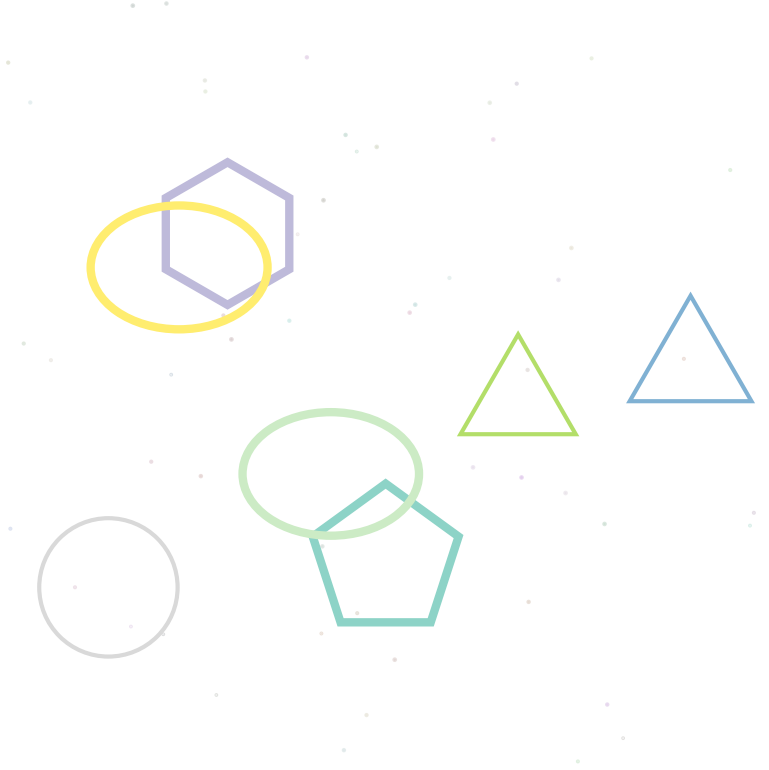[{"shape": "pentagon", "thickness": 3, "radius": 0.5, "center": [0.501, 0.272]}, {"shape": "hexagon", "thickness": 3, "radius": 0.46, "center": [0.296, 0.697]}, {"shape": "triangle", "thickness": 1.5, "radius": 0.46, "center": [0.897, 0.525]}, {"shape": "triangle", "thickness": 1.5, "radius": 0.43, "center": [0.673, 0.479]}, {"shape": "circle", "thickness": 1.5, "radius": 0.45, "center": [0.141, 0.237]}, {"shape": "oval", "thickness": 3, "radius": 0.57, "center": [0.43, 0.385]}, {"shape": "oval", "thickness": 3, "radius": 0.57, "center": [0.233, 0.653]}]